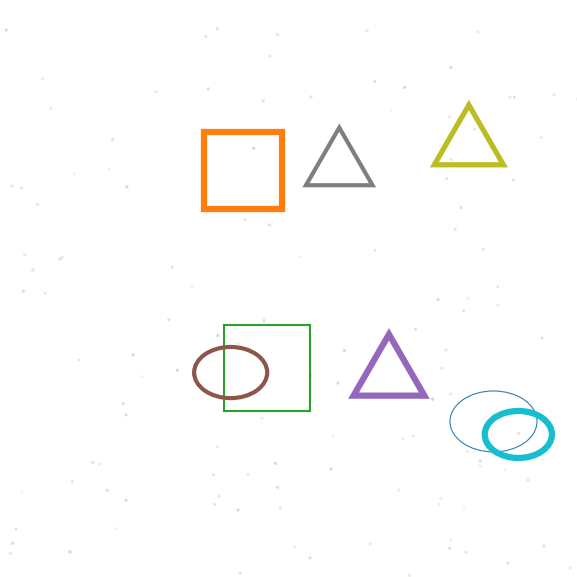[{"shape": "oval", "thickness": 0.5, "radius": 0.38, "center": [0.855, 0.269]}, {"shape": "square", "thickness": 3, "radius": 0.34, "center": [0.421, 0.704]}, {"shape": "square", "thickness": 1, "radius": 0.37, "center": [0.463, 0.362]}, {"shape": "triangle", "thickness": 3, "radius": 0.35, "center": [0.674, 0.349]}, {"shape": "oval", "thickness": 2, "radius": 0.32, "center": [0.399, 0.354]}, {"shape": "triangle", "thickness": 2, "radius": 0.33, "center": [0.587, 0.712]}, {"shape": "triangle", "thickness": 2.5, "radius": 0.35, "center": [0.812, 0.748]}, {"shape": "oval", "thickness": 3, "radius": 0.29, "center": [0.898, 0.247]}]